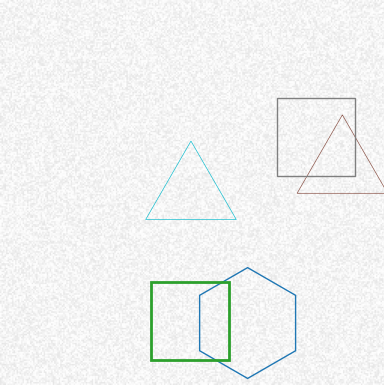[{"shape": "hexagon", "thickness": 1, "radius": 0.72, "center": [0.643, 0.161]}, {"shape": "square", "thickness": 2, "radius": 0.51, "center": [0.493, 0.166]}, {"shape": "triangle", "thickness": 0.5, "radius": 0.68, "center": [0.889, 0.566]}, {"shape": "square", "thickness": 1, "radius": 0.5, "center": [0.82, 0.644]}, {"shape": "triangle", "thickness": 0.5, "radius": 0.68, "center": [0.496, 0.498]}]